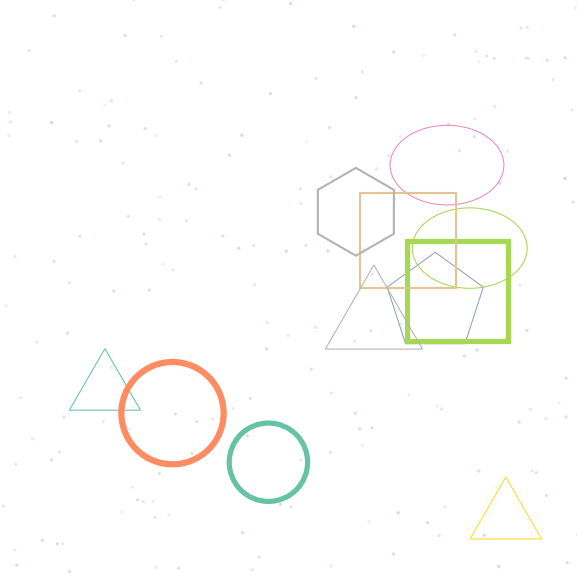[{"shape": "circle", "thickness": 2.5, "radius": 0.34, "center": [0.465, 0.199]}, {"shape": "triangle", "thickness": 0.5, "radius": 0.36, "center": [0.182, 0.324]}, {"shape": "circle", "thickness": 3, "radius": 0.44, "center": [0.299, 0.284]}, {"shape": "pentagon", "thickness": 0.5, "radius": 0.44, "center": [0.754, 0.475]}, {"shape": "oval", "thickness": 0.5, "radius": 0.49, "center": [0.774, 0.713]}, {"shape": "square", "thickness": 2.5, "radius": 0.44, "center": [0.792, 0.495]}, {"shape": "oval", "thickness": 0.5, "radius": 0.5, "center": [0.813, 0.57]}, {"shape": "triangle", "thickness": 0.5, "radius": 0.36, "center": [0.876, 0.102]}, {"shape": "square", "thickness": 1, "radius": 0.41, "center": [0.706, 0.583]}, {"shape": "triangle", "thickness": 0.5, "radius": 0.49, "center": [0.647, 0.443]}, {"shape": "hexagon", "thickness": 1, "radius": 0.38, "center": [0.616, 0.632]}]